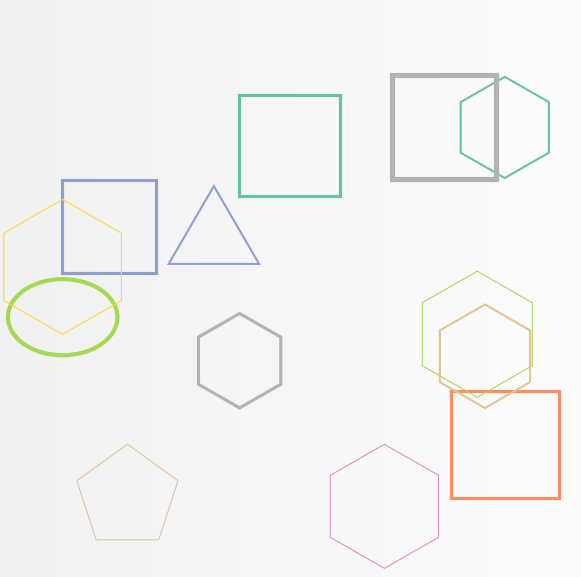[{"shape": "square", "thickness": 1.5, "radius": 0.44, "center": [0.499, 0.747]}, {"shape": "hexagon", "thickness": 1, "radius": 0.44, "center": [0.868, 0.779]}, {"shape": "square", "thickness": 1.5, "radius": 0.46, "center": [0.868, 0.23]}, {"shape": "triangle", "thickness": 1, "radius": 0.45, "center": [0.368, 0.587]}, {"shape": "square", "thickness": 1.5, "radius": 0.4, "center": [0.187, 0.606]}, {"shape": "hexagon", "thickness": 0.5, "radius": 0.54, "center": [0.661, 0.122]}, {"shape": "hexagon", "thickness": 0.5, "radius": 0.55, "center": [0.821, 0.42]}, {"shape": "oval", "thickness": 2, "radius": 0.47, "center": [0.108, 0.45]}, {"shape": "hexagon", "thickness": 0.5, "radius": 0.58, "center": [0.108, 0.537]}, {"shape": "pentagon", "thickness": 0.5, "radius": 0.46, "center": [0.219, 0.138]}, {"shape": "hexagon", "thickness": 1, "radius": 0.45, "center": [0.834, 0.382]}, {"shape": "hexagon", "thickness": 1.5, "radius": 0.41, "center": [0.412, 0.375]}, {"shape": "square", "thickness": 2.5, "radius": 0.45, "center": [0.764, 0.78]}]